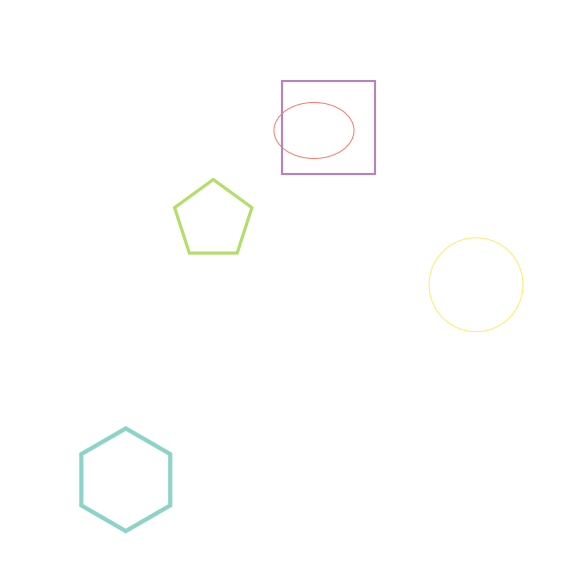[{"shape": "hexagon", "thickness": 2, "radius": 0.44, "center": [0.218, 0.168]}, {"shape": "oval", "thickness": 0.5, "radius": 0.35, "center": [0.544, 0.773]}, {"shape": "pentagon", "thickness": 1.5, "radius": 0.35, "center": [0.369, 0.618]}, {"shape": "square", "thickness": 1, "radius": 0.4, "center": [0.568, 0.779]}, {"shape": "circle", "thickness": 0.5, "radius": 0.41, "center": [0.824, 0.506]}]